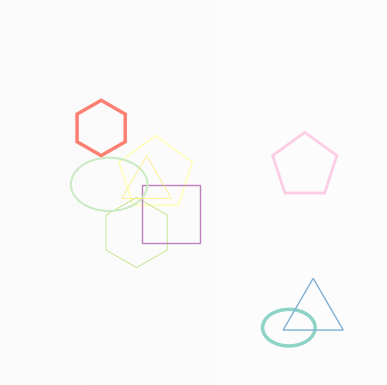[{"shape": "oval", "thickness": 2.5, "radius": 0.34, "center": [0.745, 0.149]}, {"shape": "pentagon", "thickness": 1, "radius": 0.5, "center": [0.402, 0.548]}, {"shape": "hexagon", "thickness": 2.5, "radius": 0.36, "center": [0.261, 0.668]}, {"shape": "triangle", "thickness": 1, "radius": 0.45, "center": [0.808, 0.188]}, {"shape": "hexagon", "thickness": 0.5, "radius": 0.46, "center": [0.352, 0.396]}, {"shape": "pentagon", "thickness": 2, "radius": 0.44, "center": [0.786, 0.569]}, {"shape": "square", "thickness": 1, "radius": 0.38, "center": [0.441, 0.444]}, {"shape": "oval", "thickness": 1.5, "radius": 0.49, "center": [0.282, 0.521]}, {"shape": "triangle", "thickness": 0.5, "radius": 0.37, "center": [0.378, 0.522]}]